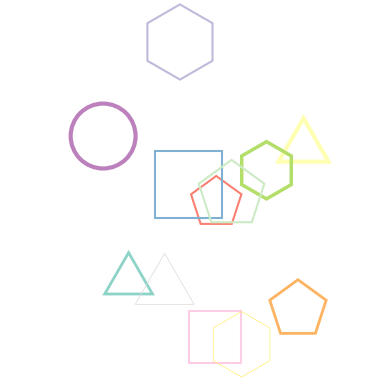[{"shape": "triangle", "thickness": 2, "radius": 0.36, "center": [0.334, 0.272]}, {"shape": "triangle", "thickness": 3, "radius": 0.38, "center": [0.788, 0.618]}, {"shape": "hexagon", "thickness": 1.5, "radius": 0.49, "center": [0.467, 0.891]}, {"shape": "pentagon", "thickness": 1.5, "radius": 0.34, "center": [0.562, 0.474]}, {"shape": "square", "thickness": 1.5, "radius": 0.44, "center": [0.49, 0.521]}, {"shape": "pentagon", "thickness": 2, "radius": 0.38, "center": [0.774, 0.196]}, {"shape": "hexagon", "thickness": 2.5, "radius": 0.37, "center": [0.692, 0.558]}, {"shape": "square", "thickness": 1.5, "radius": 0.34, "center": [0.559, 0.125]}, {"shape": "triangle", "thickness": 0.5, "radius": 0.44, "center": [0.428, 0.254]}, {"shape": "circle", "thickness": 3, "radius": 0.42, "center": [0.268, 0.647]}, {"shape": "pentagon", "thickness": 1.5, "radius": 0.45, "center": [0.601, 0.495]}, {"shape": "hexagon", "thickness": 0.5, "radius": 0.43, "center": [0.628, 0.106]}]